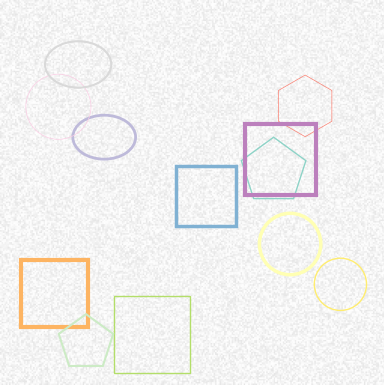[{"shape": "pentagon", "thickness": 1, "radius": 0.44, "center": [0.711, 0.555]}, {"shape": "circle", "thickness": 2.5, "radius": 0.4, "center": [0.754, 0.366]}, {"shape": "oval", "thickness": 2, "radius": 0.41, "center": [0.271, 0.644]}, {"shape": "hexagon", "thickness": 0.5, "radius": 0.4, "center": [0.793, 0.725]}, {"shape": "square", "thickness": 2.5, "radius": 0.39, "center": [0.536, 0.49]}, {"shape": "square", "thickness": 3, "radius": 0.43, "center": [0.141, 0.238]}, {"shape": "square", "thickness": 1, "radius": 0.5, "center": [0.394, 0.13]}, {"shape": "circle", "thickness": 0.5, "radius": 0.42, "center": [0.152, 0.723]}, {"shape": "oval", "thickness": 1.5, "radius": 0.43, "center": [0.203, 0.833]}, {"shape": "square", "thickness": 3, "radius": 0.46, "center": [0.728, 0.587]}, {"shape": "pentagon", "thickness": 1.5, "radius": 0.37, "center": [0.223, 0.11]}, {"shape": "circle", "thickness": 1, "radius": 0.34, "center": [0.884, 0.261]}]